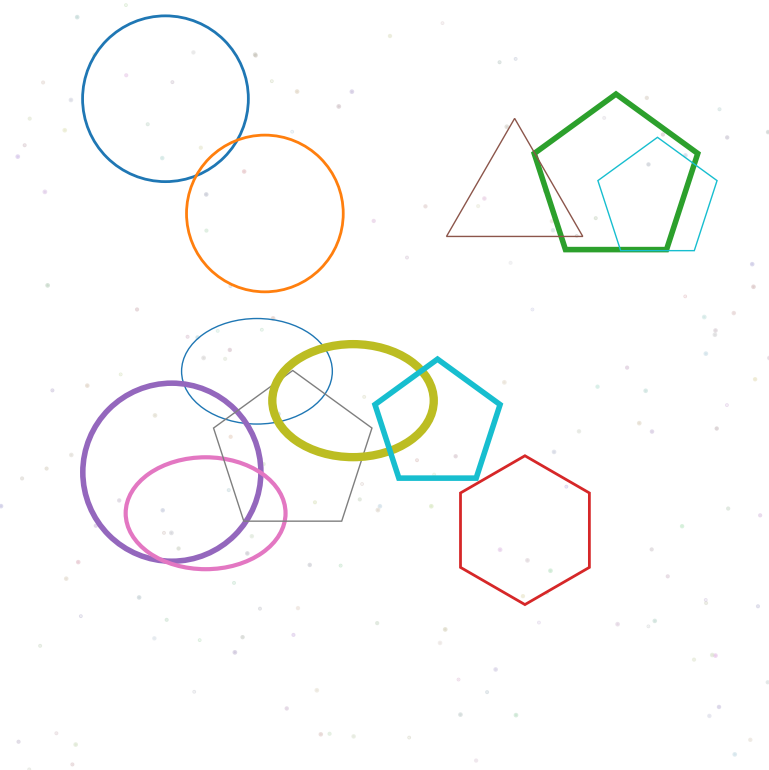[{"shape": "circle", "thickness": 1, "radius": 0.54, "center": [0.215, 0.872]}, {"shape": "oval", "thickness": 0.5, "radius": 0.49, "center": [0.334, 0.518]}, {"shape": "circle", "thickness": 1, "radius": 0.51, "center": [0.344, 0.723]}, {"shape": "pentagon", "thickness": 2, "radius": 0.56, "center": [0.8, 0.766]}, {"shape": "hexagon", "thickness": 1, "radius": 0.48, "center": [0.682, 0.311]}, {"shape": "circle", "thickness": 2, "radius": 0.58, "center": [0.223, 0.387]}, {"shape": "triangle", "thickness": 0.5, "radius": 0.51, "center": [0.668, 0.744]}, {"shape": "oval", "thickness": 1.5, "radius": 0.52, "center": [0.267, 0.333]}, {"shape": "pentagon", "thickness": 0.5, "radius": 0.54, "center": [0.38, 0.411]}, {"shape": "oval", "thickness": 3, "radius": 0.52, "center": [0.458, 0.48]}, {"shape": "pentagon", "thickness": 0.5, "radius": 0.41, "center": [0.854, 0.74]}, {"shape": "pentagon", "thickness": 2, "radius": 0.43, "center": [0.568, 0.448]}]